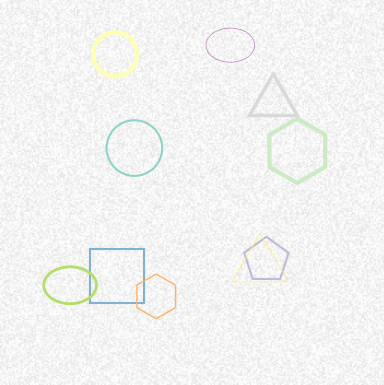[{"shape": "circle", "thickness": 1.5, "radius": 0.36, "center": [0.349, 0.615]}, {"shape": "circle", "thickness": 3, "radius": 0.29, "center": [0.299, 0.859]}, {"shape": "pentagon", "thickness": 1.5, "radius": 0.3, "center": [0.692, 0.324]}, {"shape": "square", "thickness": 1.5, "radius": 0.35, "center": [0.303, 0.284]}, {"shape": "hexagon", "thickness": 1, "radius": 0.29, "center": [0.406, 0.23]}, {"shape": "oval", "thickness": 2, "radius": 0.34, "center": [0.182, 0.259]}, {"shape": "triangle", "thickness": 2.5, "radius": 0.36, "center": [0.71, 0.736]}, {"shape": "oval", "thickness": 0.5, "radius": 0.32, "center": [0.598, 0.883]}, {"shape": "hexagon", "thickness": 3, "radius": 0.42, "center": [0.772, 0.608]}, {"shape": "triangle", "thickness": 0.5, "radius": 0.42, "center": [0.676, 0.31]}]